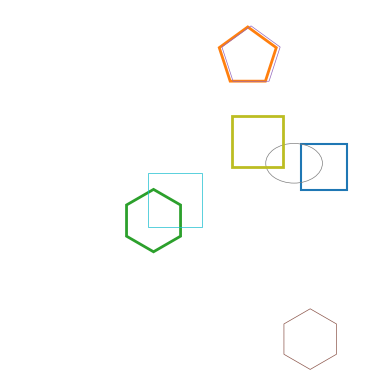[{"shape": "square", "thickness": 1.5, "radius": 0.3, "center": [0.841, 0.566]}, {"shape": "pentagon", "thickness": 2, "radius": 0.39, "center": [0.644, 0.852]}, {"shape": "hexagon", "thickness": 2, "radius": 0.41, "center": [0.399, 0.427]}, {"shape": "pentagon", "thickness": 0.5, "radius": 0.4, "center": [0.652, 0.853]}, {"shape": "hexagon", "thickness": 0.5, "radius": 0.39, "center": [0.806, 0.119]}, {"shape": "oval", "thickness": 0.5, "radius": 0.37, "center": [0.764, 0.576]}, {"shape": "square", "thickness": 2, "radius": 0.33, "center": [0.669, 0.633]}, {"shape": "square", "thickness": 0.5, "radius": 0.35, "center": [0.454, 0.481]}]